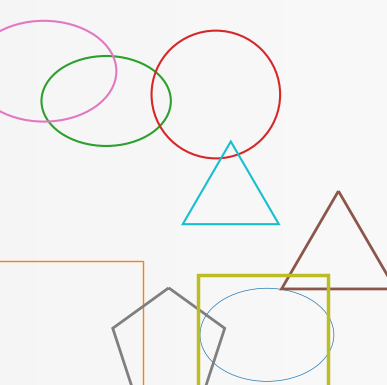[{"shape": "oval", "thickness": 0.5, "radius": 0.86, "center": [0.689, 0.13]}, {"shape": "square", "thickness": 1, "radius": 0.99, "center": [0.169, 0.123]}, {"shape": "oval", "thickness": 1.5, "radius": 0.83, "center": [0.274, 0.738]}, {"shape": "circle", "thickness": 1.5, "radius": 0.83, "center": [0.557, 0.755]}, {"shape": "triangle", "thickness": 2, "radius": 0.85, "center": [0.873, 0.334]}, {"shape": "oval", "thickness": 1.5, "radius": 0.94, "center": [0.113, 0.815]}, {"shape": "pentagon", "thickness": 2, "radius": 0.76, "center": [0.435, 0.1]}, {"shape": "square", "thickness": 2.5, "radius": 0.83, "center": [0.679, 0.118]}, {"shape": "triangle", "thickness": 1.5, "radius": 0.72, "center": [0.596, 0.489]}]